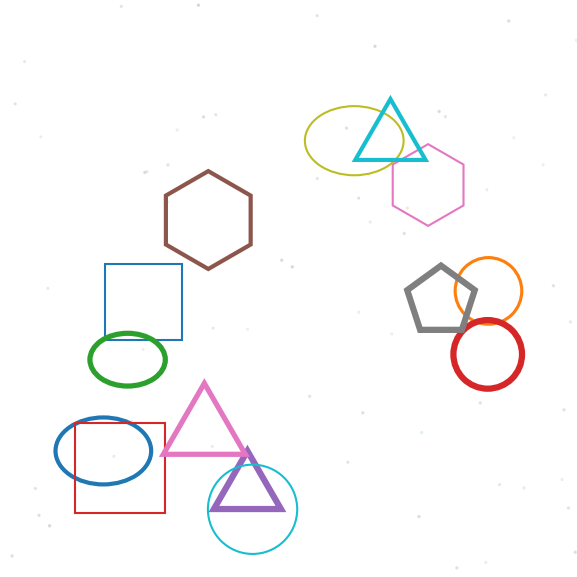[{"shape": "square", "thickness": 1, "radius": 0.33, "center": [0.249, 0.476]}, {"shape": "oval", "thickness": 2, "radius": 0.41, "center": [0.179, 0.218]}, {"shape": "circle", "thickness": 1.5, "radius": 0.29, "center": [0.846, 0.495]}, {"shape": "oval", "thickness": 2.5, "radius": 0.33, "center": [0.221, 0.376]}, {"shape": "circle", "thickness": 3, "radius": 0.3, "center": [0.845, 0.385]}, {"shape": "square", "thickness": 1, "radius": 0.39, "center": [0.207, 0.189]}, {"shape": "triangle", "thickness": 3, "radius": 0.34, "center": [0.428, 0.151]}, {"shape": "hexagon", "thickness": 2, "radius": 0.42, "center": [0.361, 0.618]}, {"shape": "triangle", "thickness": 2.5, "radius": 0.41, "center": [0.354, 0.253]}, {"shape": "hexagon", "thickness": 1, "radius": 0.35, "center": [0.741, 0.679]}, {"shape": "pentagon", "thickness": 3, "radius": 0.31, "center": [0.764, 0.478]}, {"shape": "oval", "thickness": 1, "radius": 0.43, "center": [0.613, 0.756]}, {"shape": "triangle", "thickness": 2, "radius": 0.35, "center": [0.676, 0.757]}, {"shape": "circle", "thickness": 1, "radius": 0.39, "center": [0.437, 0.117]}]